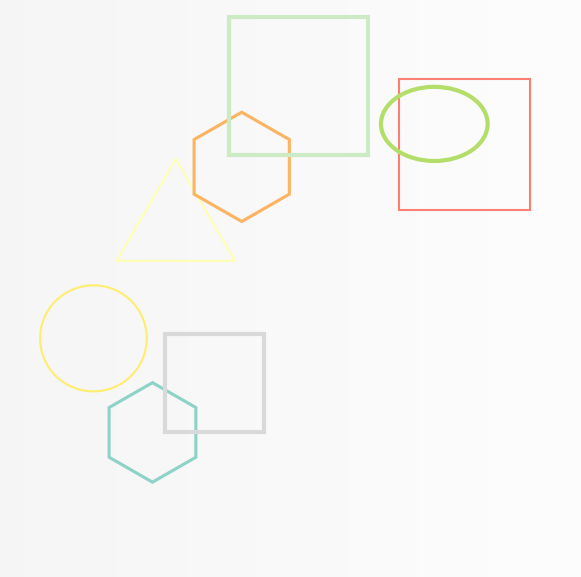[{"shape": "hexagon", "thickness": 1.5, "radius": 0.43, "center": [0.262, 0.25]}, {"shape": "triangle", "thickness": 1, "radius": 0.59, "center": [0.302, 0.606]}, {"shape": "square", "thickness": 1, "radius": 0.56, "center": [0.8, 0.749]}, {"shape": "hexagon", "thickness": 1.5, "radius": 0.47, "center": [0.416, 0.71]}, {"shape": "oval", "thickness": 2, "radius": 0.46, "center": [0.747, 0.785]}, {"shape": "square", "thickness": 2, "radius": 0.42, "center": [0.369, 0.336]}, {"shape": "square", "thickness": 2, "radius": 0.6, "center": [0.513, 0.85]}, {"shape": "circle", "thickness": 1, "radius": 0.46, "center": [0.161, 0.413]}]